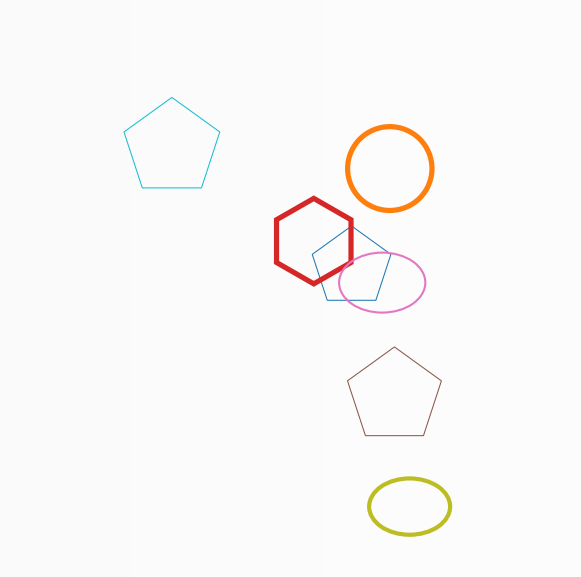[{"shape": "pentagon", "thickness": 0.5, "radius": 0.36, "center": [0.605, 0.537]}, {"shape": "circle", "thickness": 2.5, "radius": 0.36, "center": [0.671, 0.707]}, {"shape": "hexagon", "thickness": 2.5, "radius": 0.37, "center": [0.54, 0.582]}, {"shape": "pentagon", "thickness": 0.5, "radius": 0.42, "center": [0.679, 0.313]}, {"shape": "oval", "thickness": 1, "radius": 0.37, "center": [0.658, 0.51]}, {"shape": "oval", "thickness": 2, "radius": 0.35, "center": [0.705, 0.122]}, {"shape": "pentagon", "thickness": 0.5, "radius": 0.43, "center": [0.296, 0.744]}]